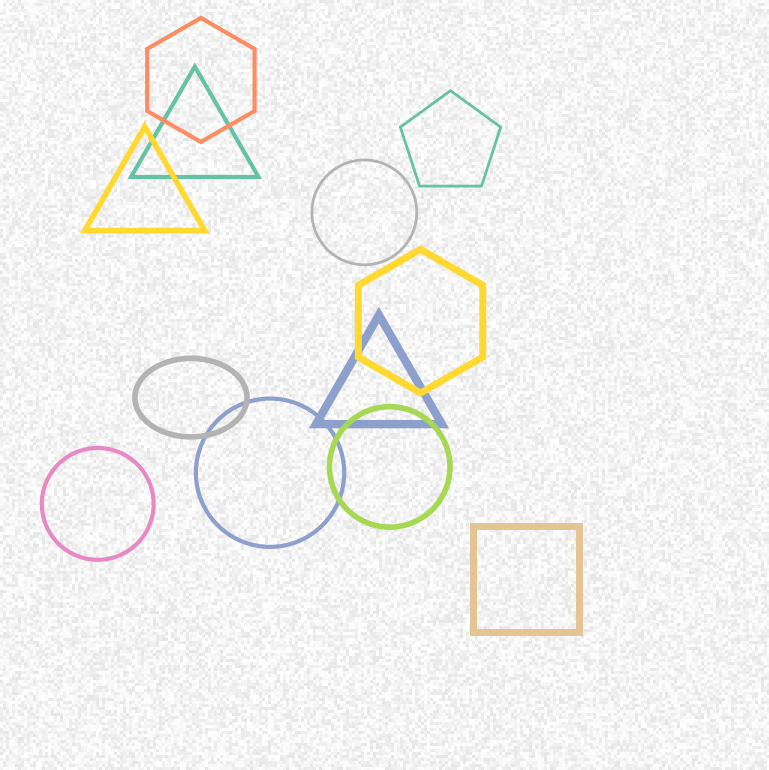[{"shape": "triangle", "thickness": 1.5, "radius": 0.48, "center": [0.253, 0.818]}, {"shape": "pentagon", "thickness": 1, "radius": 0.34, "center": [0.585, 0.814]}, {"shape": "hexagon", "thickness": 1.5, "radius": 0.4, "center": [0.261, 0.896]}, {"shape": "triangle", "thickness": 3, "radius": 0.47, "center": [0.492, 0.496]}, {"shape": "circle", "thickness": 1.5, "radius": 0.48, "center": [0.351, 0.386]}, {"shape": "circle", "thickness": 1.5, "radius": 0.36, "center": [0.127, 0.346]}, {"shape": "circle", "thickness": 2, "radius": 0.39, "center": [0.506, 0.394]}, {"shape": "hexagon", "thickness": 2.5, "radius": 0.47, "center": [0.546, 0.583]}, {"shape": "triangle", "thickness": 2, "radius": 0.45, "center": [0.188, 0.746]}, {"shape": "square", "thickness": 2.5, "radius": 0.34, "center": [0.684, 0.248]}, {"shape": "circle", "thickness": 1, "radius": 0.34, "center": [0.473, 0.724]}, {"shape": "oval", "thickness": 2, "radius": 0.36, "center": [0.248, 0.484]}]